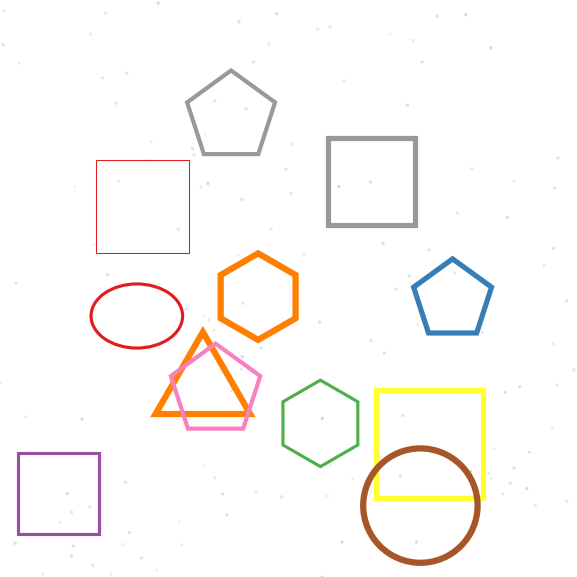[{"shape": "oval", "thickness": 1.5, "radius": 0.4, "center": [0.237, 0.452]}, {"shape": "square", "thickness": 0.5, "radius": 0.4, "center": [0.247, 0.641]}, {"shape": "pentagon", "thickness": 2.5, "radius": 0.35, "center": [0.784, 0.48]}, {"shape": "hexagon", "thickness": 1.5, "radius": 0.37, "center": [0.555, 0.266]}, {"shape": "square", "thickness": 1.5, "radius": 0.35, "center": [0.101, 0.145]}, {"shape": "triangle", "thickness": 3, "radius": 0.47, "center": [0.351, 0.33]}, {"shape": "hexagon", "thickness": 3, "radius": 0.37, "center": [0.447, 0.485]}, {"shape": "square", "thickness": 2.5, "radius": 0.46, "center": [0.744, 0.23]}, {"shape": "circle", "thickness": 3, "radius": 0.5, "center": [0.728, 0.124]}, {"shape": "pentagon", "thickness": 2, "radius": 0.41, "center": [0.373, 0.323]}, {"shape": "pentagon", "thickness": 2, "radius": 0.4, "center": [0.4, 0.797]}, {"shape": "square", "thickness": 2.5, "radius": 0.38, "center": [0.643, 0.685]}]